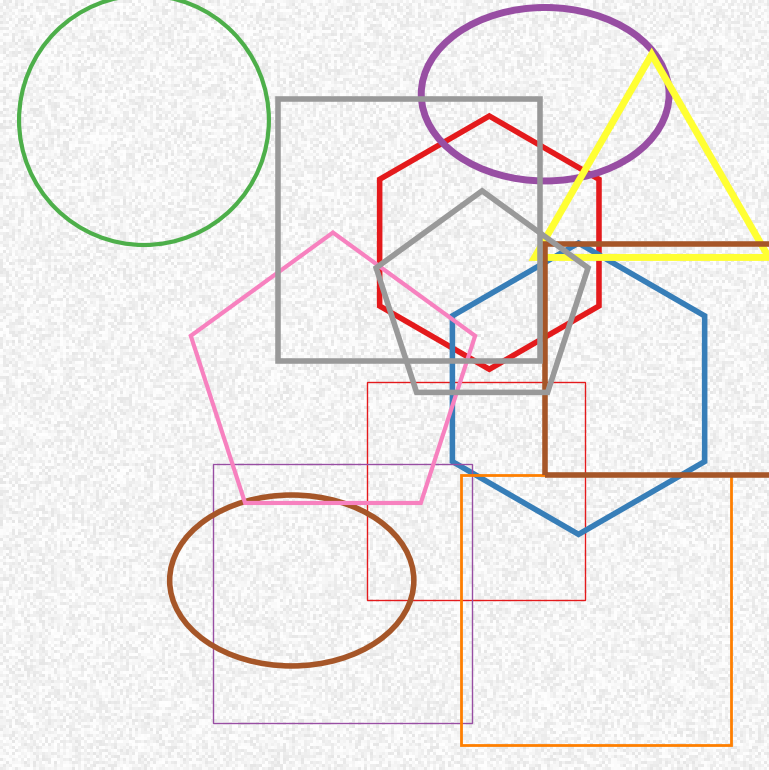[{"shape": "square", "thickness": 0.5, "radius": 0.71, "center": [0.618, 0.362]}, {"shape": "hexagon", "thickness": 2, "radius": 0.82, "center": [0.635, 0.685]}, {"shape": "hexagon", "thickness": 2, "radius": 0.95, "center": [0.751, 0.495]}, {"shape": "circle", "thickness": 1.5, "radius": 0.81, "center": [0.187, 0.844]}, {"shape": "oval", "thickness": 2.5, "radius": 0.8, "center": [0.708, 0.878]}, {"shape": "square", "thickness": 0.5, "radius": 0.84, "center": [0.444, 0.229]}, {"shape": "square", "thickness": 1, "radius": 0.88, "center": [0.774, 0.208]}, {"shape": "triangle", "thickness": 2.5, "radius": 0.88, "center": [0.846, 0.754]}, {"shape": "square", "thickness": 2, "radius": 0.75, "center": [0.858, 0.533]}, {"shape": "oval", "thickness": 2, "radius": 0.79, "center": [0.379, 0.246]}, {"shape": "pentagon", "thickness": 1.5, "radius": 0.97, "center": [0.432, 0.504]}, {"shape": "pentagon", "thickness": 2, "radius": 0.72, "center": [0.626, 0.607]}, {"shape": "square", "thickness": 2, "radius": 0.85, "center": [0.531, 0.701]}]